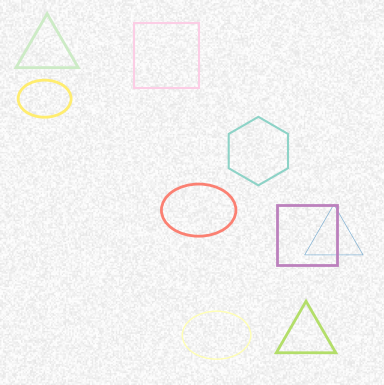[{"shape": "hexagon", "thickness": 1.5, "radius": 0.44, "center": [0.671, 0.608]}, {"shape": "oval", "thickness": 1, "radius": 0.44, "center": [0.563, 0.129]}, {"shape": "oval", "thickness": 2, "radius": 0.48, "center": [0.516, 0.454]}, {"shape": "triangle", "thickness": 0.5, "radius": 0.44, "center": [0.867, 0.382]}, {"shape": "triangle", "thickness": 2, "radius": 0.45, "center": [0.795, 0.128]}, {"shape": "square", "thickness": 1.5, "radius": 0.43, "center": [0.432, 0.856]}, {"shape": "square", "thickness": 2, "radius": 0.39, "center": [0.797, 0.389]}, {"shape": "triangle", "thickness": 2, "radius": 0.47, "center": [0.122, 0.871]}, {"shape": "oval", "thickness": 2, "radius": 0.34, "center": [0.116, 0.744]}]